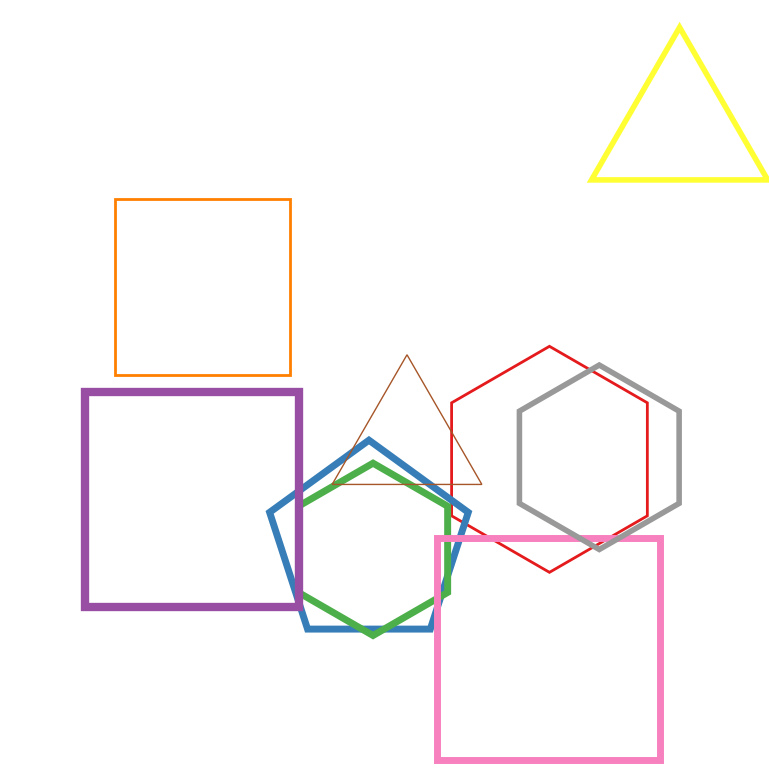[{"shape": "hexagon", "thickness": 1, "radius": 0.73, "center": [0.714, 0.403]}, {"shape": "pentagon", "thickness": 2.5, "radius": 0.68, "center": [0.479, 0.293]}, {"shape": "hexagon", "thickness": 2.5, "radius": 0.56, "center": [0.484, 0.287]}, {"shape": "square", "thickness": 3, "radius": 0.7, "center": [0.25, 0.352]}, {"shape": "square", "thickness": 1, "radius": 0.57, "center": [0.263, 0.627]}, {"shape": "triangle", "thickness": 2, "radius": 0.66, "center": [0.883, 0.832]}, {"shape": "triangle", "thickness": 0.5, "radius": 0.56, "center": [0.529, 0.427]}, {"shape": "square", "thickness": 2.5, "radius": 0.72, "center": [0.712, 0.157]}, {"shape": "hexagon", "thickness": 2, "radius": 0.6, "center": [0.778, 0.406]}]